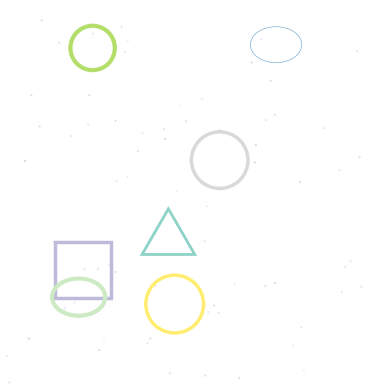[{"shape": "triangle", "thickness": 2, "radius": 0.4, "center": [0.437, 0.379]}, {"shape": "square", "thickness": 2.5, "radius": 0.36, "center": [0.216, 0.299]}, {"shape": "oval", "thickness": 0.5, "radius": 0.33, "center": [0.717, 0.884]}, {"shape": "circle", "thickness": 3, "radius": 0.29, "center": [0.241, 0.875]}, {"shape": "circle", "thickness": 2.5, "radius": 0.37, "center": [0.571, 0.584]}, {"shape": "oval", "thickness": 3, "radius": 0.35, "center": [0.204, 0.228]}, {"shape": "circle", "thickness": 2.5, "radius": 0.38, "center": [0.454, 0.21]}]